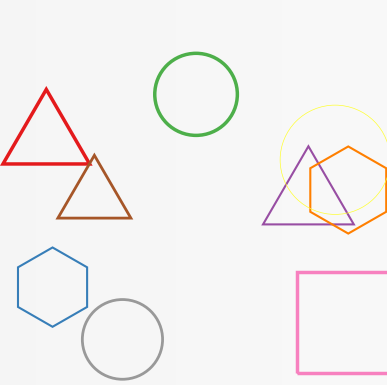[{"shape": "triangle", "thickness": 2.5, "radius": 0.65, "center": [0.119, 0.639]}, {"shape": "hexagon", "thickness": 1.5, "radius": 0.51, "center": [0.136, 0.254]}, {"shape": "circle", "thickness": 2.5, "radius": 0.53, "center": [0.506, 0.755]}, {"shape": "triangle", "thickness": 1.5, "radius": 0.68, "center": [0.796, 0.485]}, {"shape": "hexagon", "thickness": 1.5, "radius": 0.57, "center": [0.899, 0.506]}, {"shape": "circle", "thickness": 0.5, "radius": 0.71, "center": [0.865, 0.585]}, {"shape": "triangle", "thickness": 2, "radius": 0.54, "center": [0.244, 0.488]}, {"shape": "square", "thickness": 2.5, "radius": 0.65, "center": [0.897, 0.162]}, {"shape": "circle", "thickness": 2, "radius": 0.52, "center": [0.316, 0.118]}]